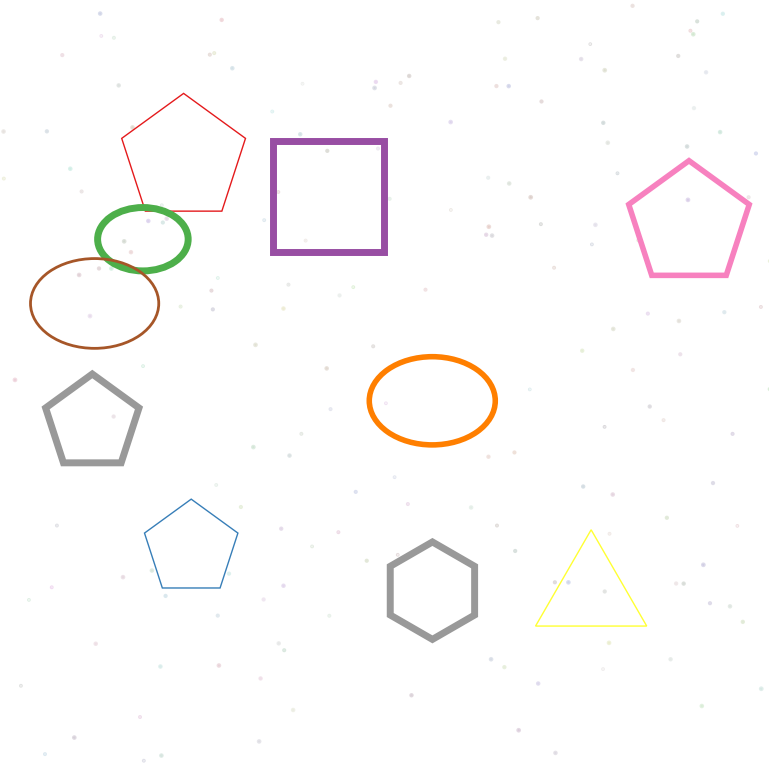[{"shape": "pentagon", "thickness": 0.5, "radius": 0.42, "center": [0.238, 0.794]}, {"shape": "pentagon", "thickness": 0.5, "radius": 0.32, "center": [0.248, 0.288]}, {"shape": "oval", "thickness": 2.5, "radius": 0.29, "center": [0.186, 0.689]}, {"shape": "square", "thickness": 2.5, "radius": 0.36, "center": [0.426, 0.745]}, {"shape": "oval", "thickness": 2, "radius": 0.41, "center": [0.561, 0.479]}, {"shape": "triangle", "thickness": 0.5, "radius": 0.42, "center": [0.768, 0.229]}, {"shape": "oval", "thickness": 1, "radius": 0.42, "center": [0.123, 0.606]}, {"shape": "pentagon", "thickness": 2, "radius": 0.41, "center": [0.895, 0.709]}, {"shape": "pentagon", "thickness": 2.5, "radius": 0.32, "center": [0.12, 0.45]}, {"shape": "hexagon", "thickness": 2.5, "radius": 0.32, "center": [0.562, 0.233]}]